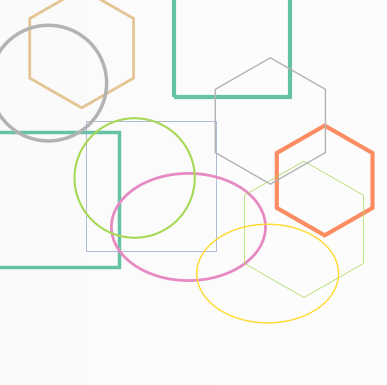[{"shape": "square", "thickness": 3, "radius": 0.75, "center": [0.599, 0.899]}, {"shape": "square", "thickness": 2.5, "radius": 0.87, "center": [0.134, 0.482]}, {"shape": "hexagon", "thickness": 3, "radius": 0.71, "center": [0.838, 0.531]}, {"shape": "square", "thickness": 0.5, "radius": 0.84, "center": [0.389, 0.517]}, {"shape": "oval", "thickness": 2, "radius": 0.99, "center": [0.486, 0.41]}, {"shape": "circle", "thickness": 1.5, "radius": 0.78, "center": [0.347, 0.538]}, {"shape": "hexagon", "thickness": 0.5, "radius": 0.89, "center": [0.784, 0.404]}, {"shape": "oval", "thickness": 1, "radius": 0.91, "center": [0.691, 0.289]}, {"shape": "hexagon", "thickness": 2, "radius": 0.77, "center": [0.211, 0.875]}, {"shape": "hexagon", "thickness": 1, "radius": 0.82, "center": [0.698, 0.686]}, {"shape": "circle", "thickness": 2.5, "radius": 0.75, "center": [0.125, 0.784]}]